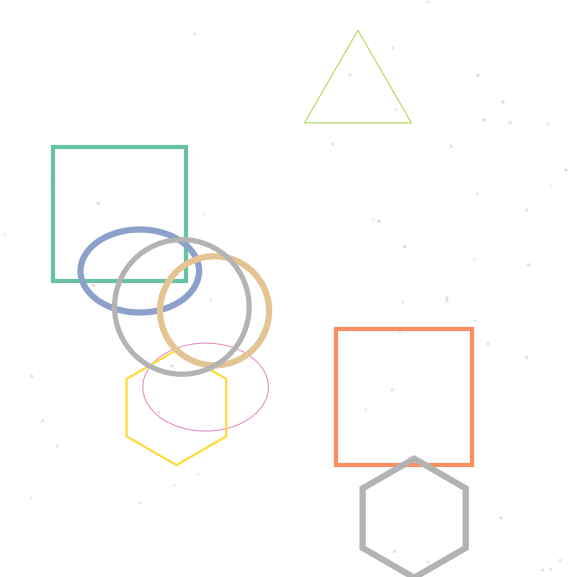[{"shape": "square", "thickness": 2, "radius": 0.58, "center": [0.207, 0.628]}, {"shape": "square", "thickness": 2, "radius": 0.59, "center": [0.699, 0.311]}, {"shape": "oval", "thickness": 3, "radius": 0.51, "center": [0.242, 0.53]}, {"shape": "oval", "thickness": 0.5, "radius": 0.54, "center": [0.356, 0.329]}, {"shape": "triangle", "thickness": 0.5, "radius": 0.53, "center": [0.62, 0.84]}, {"shape": "hexagon", "thickness": 1, "radius": 0.5, "center": [0.305, 0.293]}, {"shape": "circle", "thickness": 3, "radius": 0.47, "center": [0.372, 0.461]}, {"shape": "hexagon", "thickness": 3, "radius": 0.52, "center": [0.717, 0.102]}, {"shape": "circle", "thickness": 2.5, "radius": 0.58, "center": [0.315, 0.468]}]